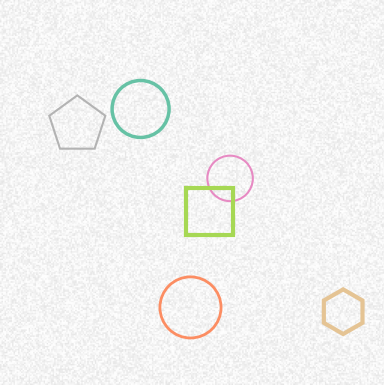[{"shape": "circle", "thickness": 2.5, "radius": 0.37, "center": [0.365, 0.717]}, {"shape": "circle", "thickness": 2, "radius": 0.4, "center": [0.495, 0.201]}, {"shape": "circle", "thickness": 1.5, "radius": 0.3, "center": [0.598, 0.537]}, {"shape": "square", "thickness": 3, "radius": 0.3, "center": [0.543, 0.45]}, {"shape": "hexagon", "thickness": 3, "radius": 0.29, "center": [0.891, 0.19]}, {"shape": "pentagon", "thickness": 1.5, "radius": 0.38, "center": [0.201, 0.676]}]